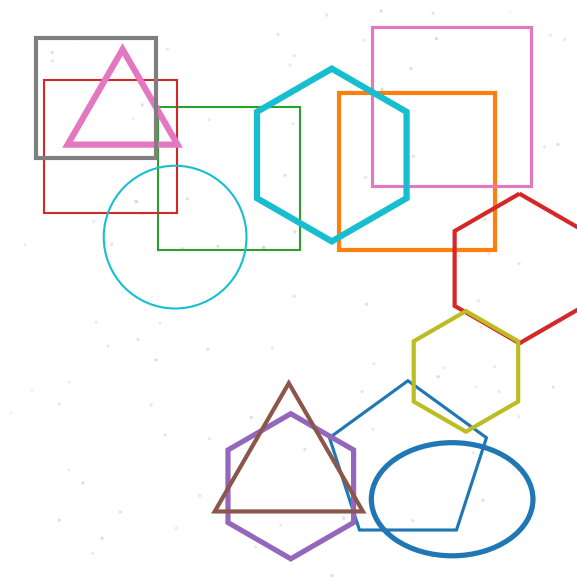[{"shape": "oval", "thickness": 2.5, "radius": 0.7, "center": [0.783, 0.135]}, {"shape": "pentagon", "thickness": 1.5, "radius": 0.71, "center": [0.706, 0.197]}, {"shape": "square", "thickness": 2, "radius": 0.68, "center": [0.722, 0.702]}, {"shape": "square", "thickness": 1, "radius": 0.62, "center": [0.396, 0.689]}, {"shape": "hexagon", "thickness": 2, "radius": 0.65, "center": [0.899, 0.534]}, {"shape": "square", "thickness": 1, "radius": 0.58, "center": [0.191, 0.746]}, {"shape": "hexagon", "thickness": 2.5, "radius": 0.63, "center": [0.504, 0.157]}, {"shape": "triangle", "thickness": 2, "radius": 0.74, "center": [0.5, 0.188]}, {"shape": "triangle", "thickness": 3, "radius": 0.55, "center": [0.212, 0.804]}, {"shape": "square", "thickness": 1.5, "radius": 0.69, "center": [0.782, 0.814]}, {"shape": "square", "thickness": 2, "radius": 0.52, "center": [0.167, 0.83]}, {"shape": "hexagon", "thickness": 2, "radius": 0.52, "center": [0.807, 0.356]}, {"shape": "hexagon", "thickness": 3, "radius": 0.75, "center": [0.574, 0.731]}, {"shape": "circle", "thickness": 1, "radius": 0.62, "center": [0.303, 0.589]}]